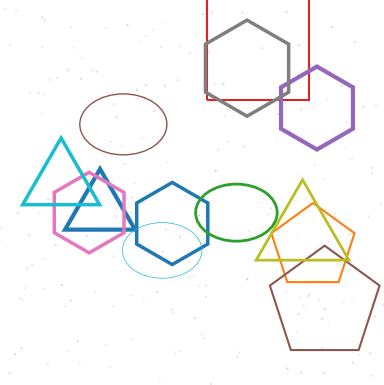[{"shape": "hexagon", "thickness": 2.5, "radius": 0.53, "center": [0.447, 0.419]}, {"shape": "triangle", "thickness": 3, "radius": 0.52, "center": [0.26, 0.456]}, {"shape": "pentagon", "thickness": 1.5, "radius": 0.57, "center": [0.813, 0.359]}, {"shape": "oval", "thickness": 2, "radius": 0.53, "center": [0.614, 0.448]}, {"shape": "square", "thickness": 1.5, "radius": 0.66, "center": [0.67, 0.872]}, {"shape": "hexagon", "thickness": 3, "radius": 0.54, "center": [0.823, 0.719]}, {"shape": "pentagon", "thickness": 1.5, "radius": 0.75, "center": [0.843, 0.212]}, {"shape": "oval", "thickness": 1, "radius": 0.57, "center": [0.32, 0.677]}, {"shape": "hexagon", "thickness": 2.5, "radius": 0.52, "center": [0.232, 0.448]}, {"shape": "hexagon", "thickness": 2.5, "radius": 0.62, "center": [0.642, 0.823]}, {"shape": "triangle", "thickness": 2, "radius": 0.7, "center": [0.786, 0.394]}, {"shape": "oval", "thickness": 0.5, "radius": 0.52, "center": [0.421, 0.35]}, {"shape": "triangle", "thickness": 2.5, "radius": 0.58, "center": [0.159, 0.526]}]